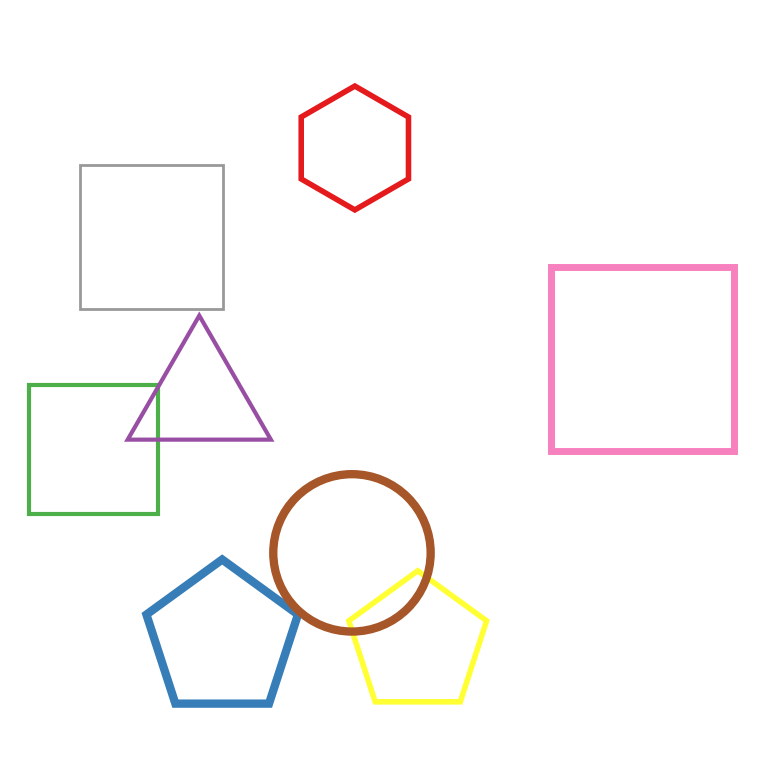[{"shape": "hexagon", "thickness": 2, "radius": 0.4, "center": [0.461, 0.808]}, {"shape": "pentagon", "thickness": 3, "radius": 0.52, "center": [0.289, 0.17]}, {"shape": "square", "thickness": 1.5, "radius": 0.42, "center": [0.121, 0.416]}, {"shape": "triangle", "thickness": 1.5, "radius": 0.54, "center": [0.259, 0.483]}, {"shape": "pentagon", "thickness": 2, "radius": 0.47, "center": [0.542, 0.165]}, {"shape": "circle", "thickness": 3, "radius": 0.51, "center": [0.457, 0.282]}, {"shape": "square", "thickness": 2.5, "radius": 0.6, "center": [0.834, 0.534]}, {"shape": "square", "thickness": 1, "radius": 0.47, "center": [0.197, 0.692]}]